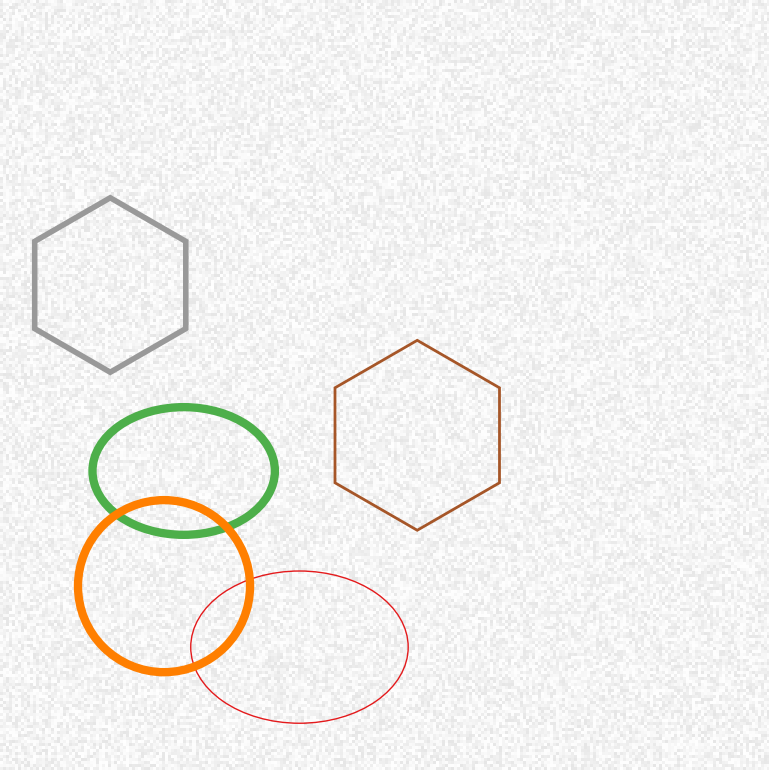[{"shape": "oval", "thickness": 0.5, "radius": 0.71, "center": [0.389, 0.16]}, {"shape": "oval", "thickness": 3, "radius": 0.59, "center": [0.239, 0.388]}, {"shape": "circle", "thickness": 3, "radius": 0.56, "center": [0.213, 0.239]}, {"shape": "hexagon", "thickness": 1, "radius": 0.62, "center": [0.542, 0.435]}, {"shape": "hexagon", "thickness": 2, "radius": 0.57, "center": [0.143, 0.63]}]